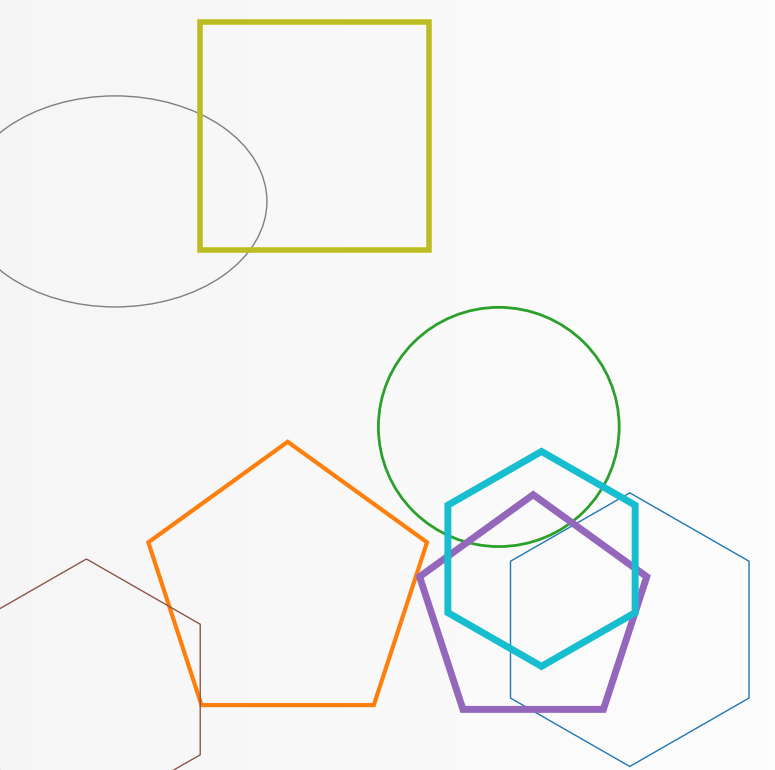[{"shape": "hexagon", "thickness": 0.5, "radius": 0.89, "center": [0.813, 0.182]}, {"shape": "pentagon", "thickness": 1.5, "radius": 0.95, "center": [0.371, 0.237]}, {"shape": "circle", "thickness": 1, "radius": 0.78, "center": [0.644, 0.446]}, {"shape": "pentagon", "thickness": 2.5, "radius": 0.77, "center": [0.688, 0.203]}, {"shape": "hexagon", "thickness": 0.5, "radius": 0.85, "center": [0.112, 0.105]}, {"shape": "oval", "thickness": 0.5, "radius": 0.98, "center": [0.149, 0.738]}, {"shape": "square", "thickness": 2, "radius": 0.74, "center": [0.406, 0.823]}, {"shape": "hexagon", "thickness": 2.5, "radius": 0.7, "center": [0.699, 0.274]}]